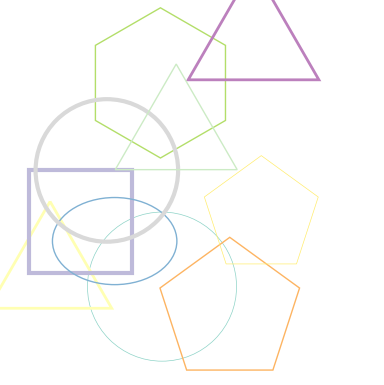[{"shape": "circle", "thickness": 0.5, "radius": 0.97, "center": [0.421, 0.256]}, {"shape": "triangle", "thickness": 2, "radius": 0.92, "center": [0.13, 0.292]}, {"shape": "square", "thickness": 3, "radius": 0.67, "center": [0.209, 0.425]}, {"shape": "oval", "thickness": 1, "radius": 0.81, "center": [0.298, 0.374]}, {"shape": "pentagon", "thickness": 1, "radius": 0.95, "center": [0.597, 0.193]}, {"shape": "hexagon", "thickness": 1, "radius": 0.98, "center": [0.417, 0.785]}, {"shape": "circle", "thickness": 3, "radius": 0.93, "center": [0.278, 0.557]}, {"shape": "triangle", "thickness": 2, "radius": 0.98, "center": [0.659, 0.891]}, {"shape": "triangle", "thickness": 1, "radius": 0.91, "center": [0.458, 0.651]}, {"shape": "pentagon", "thickness": 0.5, "radius": 0.78, "center": [0.679, 0.44]}]